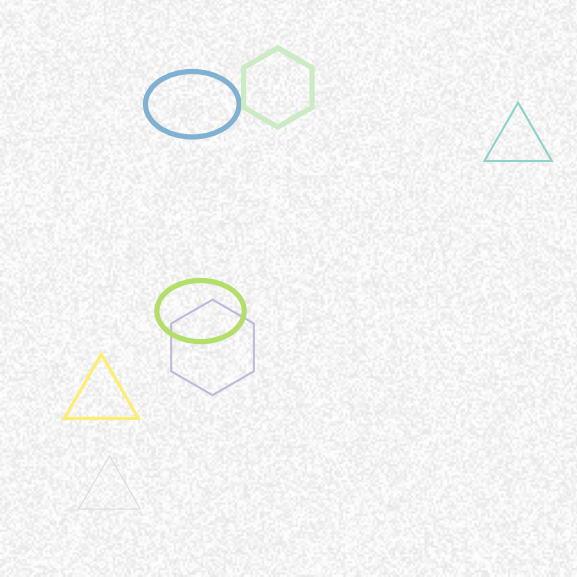[{"shape": "triangle", "thickness": 1, "radius": 0.34, "center": [0.897, 0.754]}, {"shape": "hexagon", "thickness": 1, "radius": 0.41, "center": [0.368, 0.398]}, {"shape": "oval", "thickness": 2.5, "radius": 0.41, "center": [0.333, 0.819]}, {"shape": "oval", "thickness": 2.5, "radius": 0.38, "center": [0.347, 0.46]}, {"shape": "triangle", "thickness": 0.5, "radius": 0.31, "center": [0.19, 0.148]}, {"shape": "hexagon", "thickness": 2.5, "radius": 0.34, "center": [0.481, 0.848]}, {"shape": "triangle", "thickness": 1.5, "radius": 0.37, "center": [0.176, 0.312]}]